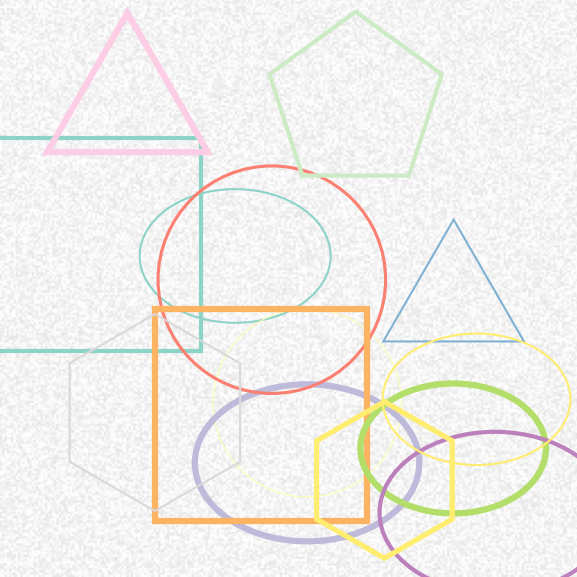[{"shape": "square", "thickness": 2, "radius": 0.92, "center": [0.163, 0.576]}, {"shape": "oval", "thickness": 1, "radius": 0.83, "center": [0.407, 0.556]}, {"shape": "circle", "thickness": 0.5, "radius": 0.82, "center": [0.532, 0.302]}, {"shape": "oval", "thickness": 3, "radius": 0.97, "center": [0.532, 0.198]}, {"shape": "circle", "thickness": 1.5, "radius": 0.98, "center": [0.471, 0.515]}, {"shape": "triangle", "thickness": 1, "radius": 0.7, "center": [0.786, 0.478]}, {"shape": "square", "thickness": 3, "radius": 0.92, "center": [0.452, 0.281]}, {"shape": "oval", "thickness": 3, "radius": 0.8, "center": [0.785, 0.223]}, {"shape": "triangle", "thickness": 3, "radius": 0.8, "center": [0.221, 0.816]}, {"shape": "hexagon", "thickness": 1, "radius": 0.85, "center": [0.268, 0.285]}, {"shape": "oval", "thickness": 2, "radius": 1.0, "center": [0.857, 0.112]}, {"shape": "pentagon", "thickness": 2, "radius": 0.78, "center": [0.616, 0.822]}, {"shape": "oval", "thickness": 1, "radius": 0.81, "center": [0.825, 0.308]}, {"shape": "hexagon", "thickness": 2.5, "radius": 0.68, "center": [0.666, 0.168]}]